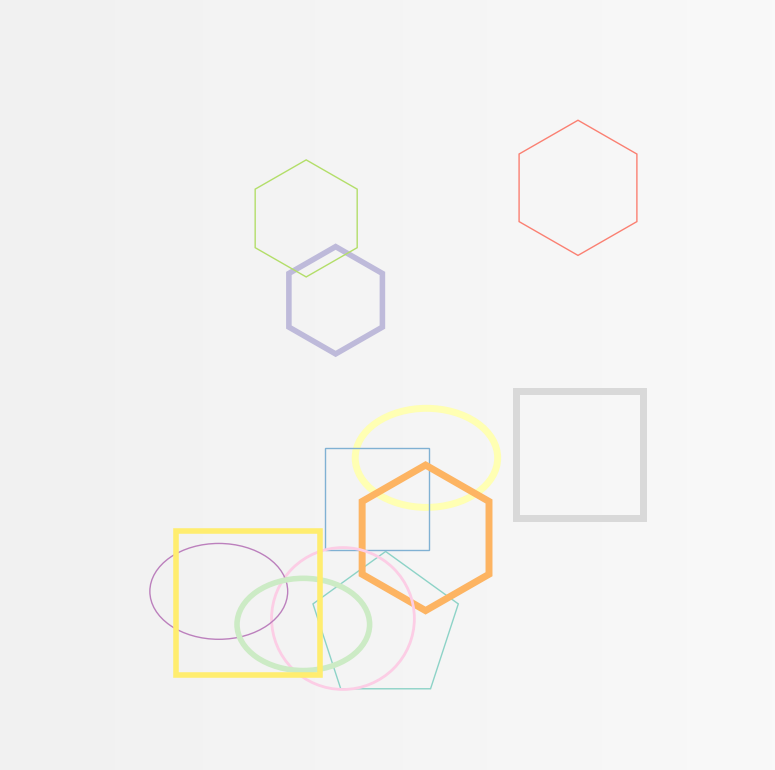[{"shape": "pentagon", "thickness": 0.5, "radius": 0.49, "center": [0.498, 0.185]}, {"shape": "oval", "thickness": 2.5, "radius": 0.46, "center": [0.55, 0.405]}, {"shape": "hexagon", "thickness": 2, "radius": 0.35, "center": [0.433, 0.61]}, {"shape": "hexagon", "thickness": 0.5, "radius": 0.44, "center": [0.746, 0.756]}, {"shape": "square", "thickness": 0.5, "radius": 0.33, "center": [0.487, 0.352]}, {"shape": "hexagon", "thickness": 2.5, "radius": 0.47, "center": [0.549, 0.302]}, {"shape": "hexagon", "thickness": 0.5, "radius": 0.38, "center": [0.395, 0.716]}, {"shape": "circle", "thickness": 1, "radius": 0.46, "center": [0.443, 0.197]}, {"shape": "square", "thickness": 2.5, "radius": 0.41, "center": [0.748, 0.41]}, {"shape": "oval", "thickness": 0.5, "radius": 0.44, "center": [0.282, 0.232]}, {"shape": "oval", "thickness": 2, "radius": 0.43, "center": [0.391, 0.189]}, {"shape": "square", "thickness": 2, "radius": 0.47, "center": [0.32, 0.217]}]